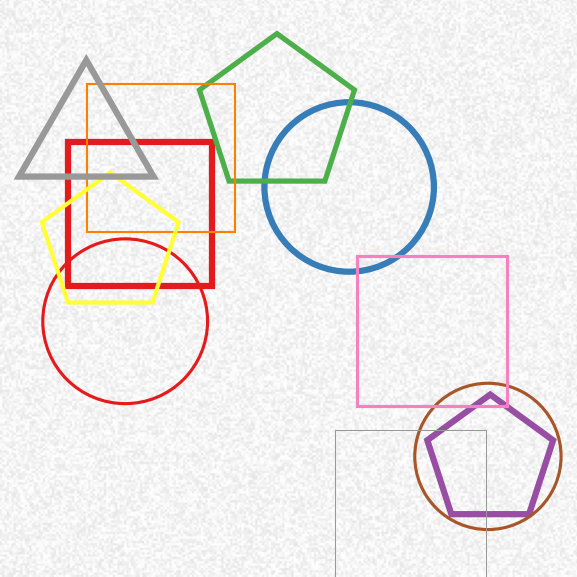[{"shape": "square", "thickness": 3, "radius": 0.62, "center": [0.242, 0.628]}, {"shape": "circle", "thickness": 1.5, "radius": 0.71, "center": [0.217, 0.443]}, {"shape": "circle", "thickness": 3, "radius": 0.73, "center": [0.605, 0.675]}, {"shape": "pentagon", "thickness": 2.5, "radius": 0.71, "center": [0.48, 0.8]}, {"shape": "pentagon", "thickness": 3, "radius": 0.57, "center": [0.849, 0.201]}, {"shape": "square", "thickness": 1, "radius": 0.64, "center": [0.278, 0.725]}, {"shape": "pentagon", "thickness": 2, "radius": 0.62, "center": [0.191, 0.576]}, {"shape": "circle", "thickness": 1.5, "radius": 0.63, "center": [0.845, 0.209]}, {"shape": "square", "thickness": 1.5, "radius": 0.65, "center": [0.748, 0.426]}, {"shape": "triangle", "thickness": 3, "radius": 0.67, "center": [0.149, 0.761]}, {"shape": "square", "thickness": 0.5, "radius": 0.65, "center": [0.711, 0.124]}]